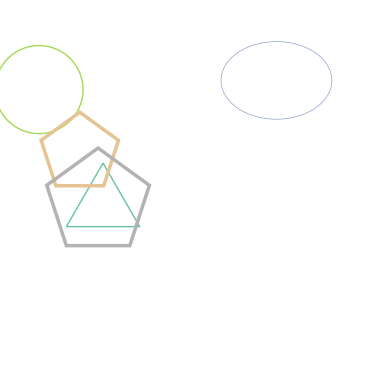[{"shape": "triangle", "thickness": 1, "radius": 0.55, "center": [0.268, 0.466]}, {"shape": "oval", "thickness": 0.5, "radius": 0.72, "center": [0.718, 0.791]}, {"shape": "circle", "thickness": 1, "radius": 0.57, "center": [0.101, 0.767]}, {"shape": "pentagon", "thickness": 2.5, "radius": 0.53, "center": [0.207, 0.603]}, {"shape": "pentagon", "thickness": 2.5, "radius": 0.7, "center": [0.255, 0.475]}]